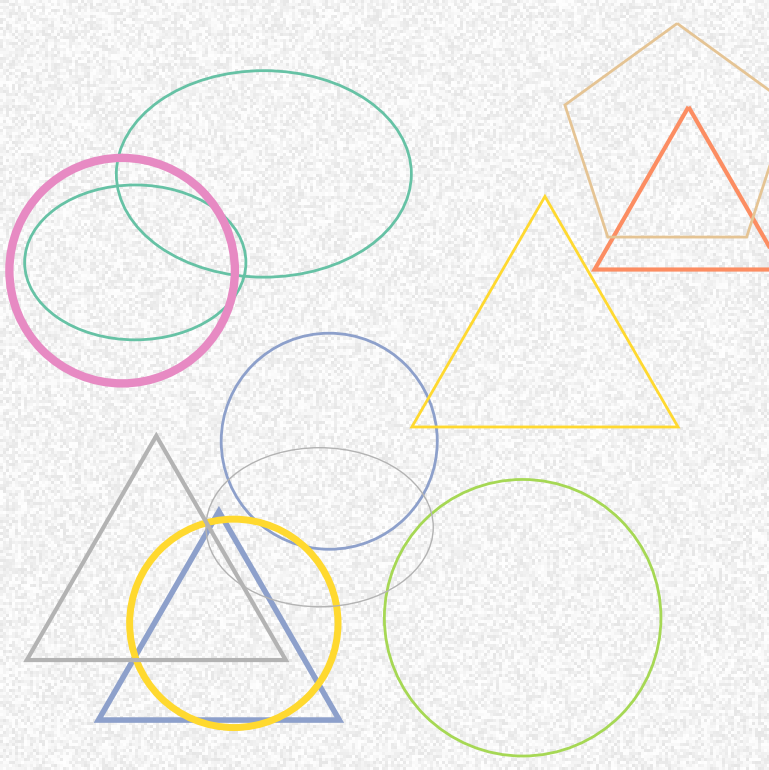[{"shape": "oval", "thickness": 1, "radius": 0.72, "center": [0.176, 0.659]}, {"shape": "oval", "thickness": 1, "radius": 0.96, "center": [0.343, 0.774]}, {"shape": "triangle", "thickness": 1.5, "radius": 0.7, "center": [0.894, 0.72]}, {"shape": "circle", "thickness": 1, "radius": 0.7, "center": [0.428, 0.427]}, {"shape": "triangle", "thickness": 2, "radius": 0.9, "center": [0.284, 0.155]}, {"shape": "circle", "thickness": 3, "radius": 0.73, "center": [0.159, 0.649]}, {"shape": "circle", "thickness": 1, "radius": 0.9, "center": [0.679, 0.198]}, {"shape": "circle", "thickness": 2.5, "radius": 0.68, "center": [0.304, 0.19]}, {"shape": "triangle", "thickness": 1, "radius": 1.0, "center": [0.708, 0.545]}, {"shape": "pentagon", "thickness": 1, "radius": 0.77, "center": [0.879, 0.816]}, {"shape": "oval", "thickness": 0.5, "radius": 0.74, "center": [0.415, 0.315]}, {"shape": "triangle", "thickness": 1.5, "radius": 0.97, "center": [0.203, 0.24]}]